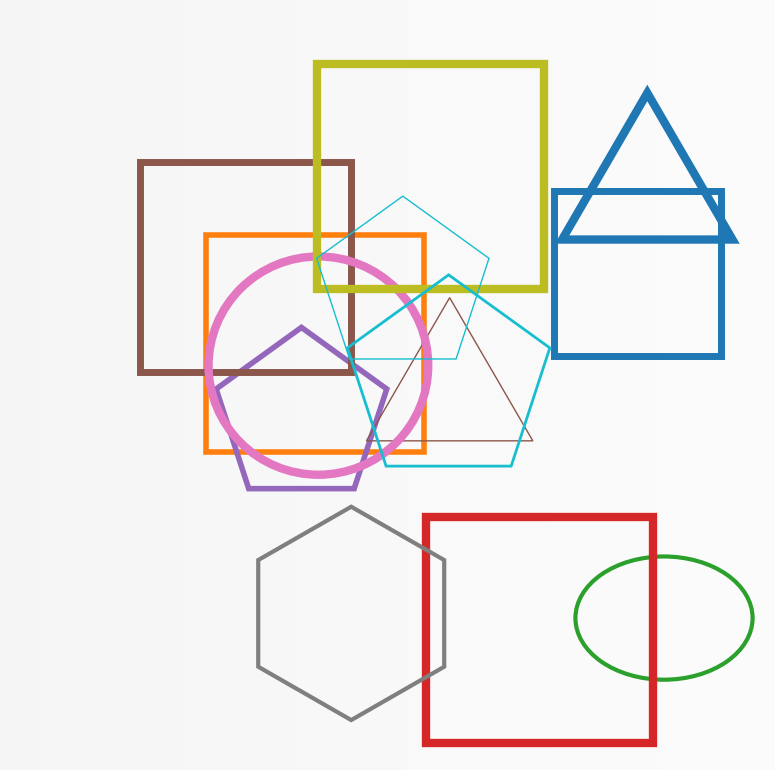[{"shape": "square", "thickness": 2.5, "radius": 0.54, "center": [0.823, 0.645]}, {"shape": "triangle", "thickness": 3, "radius": 0.63, "center": [0.835, 0.752]}, {"shape": "square", "thickness": 2, "radius": 0.7, "center": [0.406, 0.554]}, {"shape": "oval", "thickness": 1.5, "radius": 0.57, "center": [0.857, 0.197]}, {"shape": "square", "thickness": 3, "radius": 0.73, "center": [0.696, 0.182]}, {"shape": "pentagon", "thickness": 2, "radius": 0.58, "center": [0.389, 0.459]}, {"shape": "square", "thickness": 2.5, "radius": 0.68, "center": [0.317, 0.653]}, {"shape": "triangle", "thickness": 0.5, "radius": 0.62, "center": [0.58, 0.489]}, {"shape": "circle", "thickness": 3, "radius": 0.71, "center": [0.411, 0.525]}, {"shape": "hexagon", "thickness": 1.5, "radius": 0.69, "center": [0.453, 0.203]}, {"shape": "square", "thickness": 3, "radius": 0.73, "center": [0.555, 0.77]}, {"shape": "pentagon", "thickness": 1, "radius": 0.69, "center": [0.579, 0.506]}, {"shape": "pentagon", "thickness": 0.5, "radius": 0.58, "center": [0.52, 0.628]}]